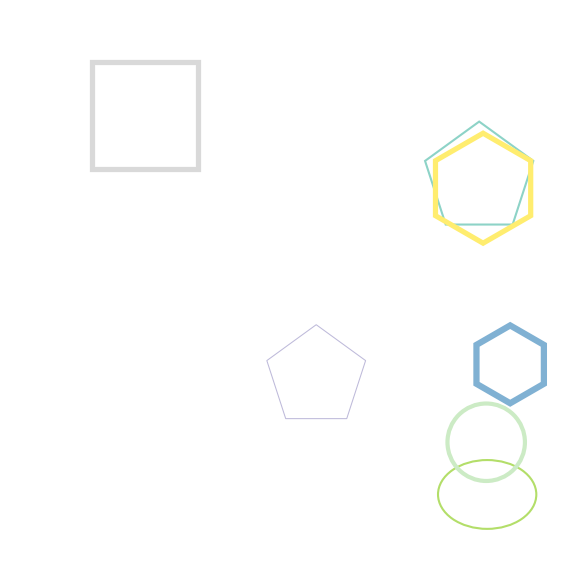[{"shape": "pentagon", "thickness": 1, "radius": 0.49, "center": [0.83, 0.69]}, {"shape": "pentagon", "thickness": 0.5, "radius": 0.45, "center": [0.548, 0.347]}, {"shape": "hexagon", "thickness": 3, "radius": 0.34, "center": [0.883, 0.368]}, {"shape": "oval", "thickness": 1, "radius": 0.43, "center": [0.844, 0.143]}, {"shape": "square", "thickness": 2.5, "radius": 0.46, "center": [0.251, 0.799]}, {"shape": "circle", "thickness": 2, "radius": 0.34, "center": [0.842, 0.233]}, {"shape": "hexagon", "thickness": 2.5, "radius": 0.48, "center": [0.837, 0.673]}]